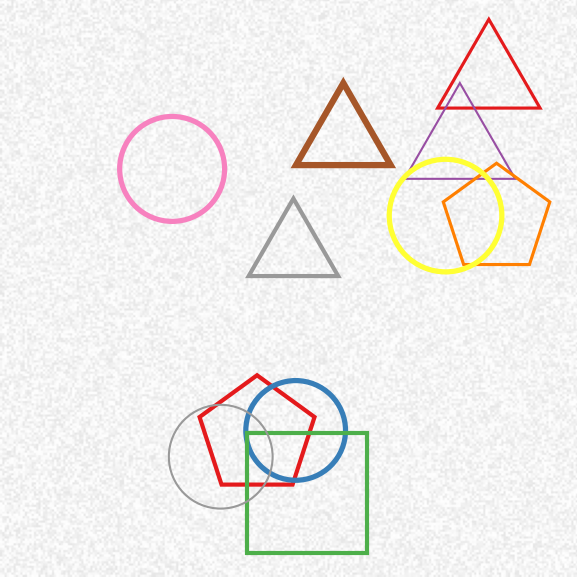[{"shape": "pentagon", "thickness": 2, "radius": 0.52, "center": [0.445, 0.245]}, {"shape": "triangle", "thickness": 1.5, "radius": 0.51, "center": [0.846, 0.863]}, {"shape": "circle", "thickness": 2.5, "radius": 0.43, "center": [0.512, 0.254]}, {"shape": "square", "thickness": 2, "radius": 0.52, "center": [0.532, 0.146]}, {"shape": "triangle", "thickness": 1, "radius": 0.55, "center": [0.796, 0.745]}, {"shape": "pentagon", "thickness": 1.5, "radius": 0.48, "center": [0.86, 0.62]}, {"shape": "circle", "thickness": 2.5, "radius": 0.49, "center": [0.772, 0.626]}, {"shape": "triangle", "thickness": 3, "radius": 0.47, "center": [0.595, 0.761]}, {"shape": "circle", "thickness": 2.5, "radius": 0.45, "center": [0.298, 0.707]}, {"shape": "triangle", "thickness": 2, "radius": 0.45, "center": [0.508, 0.566]}, {"shape": "circle", "thickness": 1, "radius": 0.45, "center": [0.382, 0.208]}]